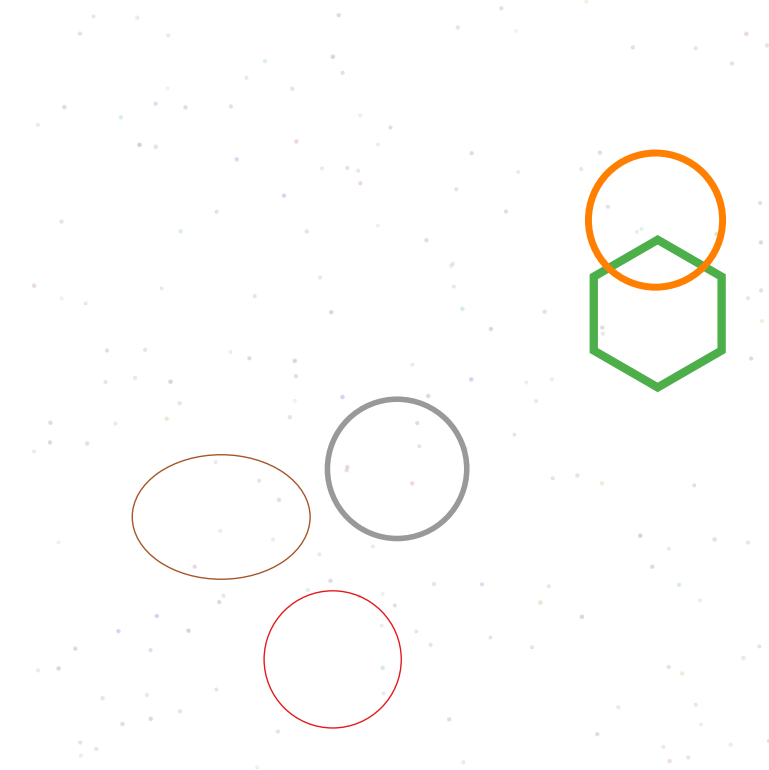[{"shape": "circle", "thickness": 0.5, "radius": 0.45, "center": [0.432, 0.144]}, {"shape": "hexagon", "thickness": 3, "radius": 0.48, "center": [0.854, 0.593]}, {"shape": "circle", "thickness": 2.5, "radius": 0.44, "center": [0.851, 0.714]}, {"shape": "oval", "thickness": 0.5, "radius": 0.58, "center": [0.287, 0.329]}, {"shape": "circle", "thickness": 2, "radius": 0.45, "center": [0.516, 0.391]}]